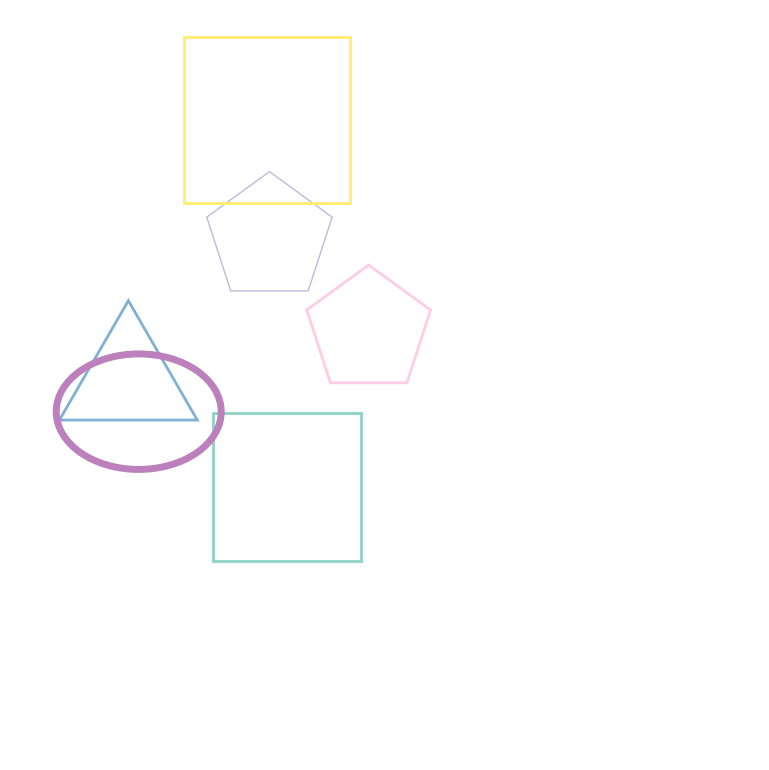[{"shape": "square", "thickness": 1, "radius": 0.48, "center": [0.373, 0.368]}, {"shape": "pentagon", "thickness": 0.5, "radius": 0.43, "center": [0.35, 0.692]}, {"shape": "triangle", "thickness": 1, "radius": 0.52, "center": [0.167, 0.506]}, {"shape": "pentagon", "thickness": 1, "radius": 0.42, "center": [0.479, 0.571]}, {"shape": "oval", "thickness": 2.5, "radius": 0.54, "center": [0.18, 0.465]}, {"shape": "square", "thickness": 1, "radius": 0.54, "center": [0.347, 0.844]}]